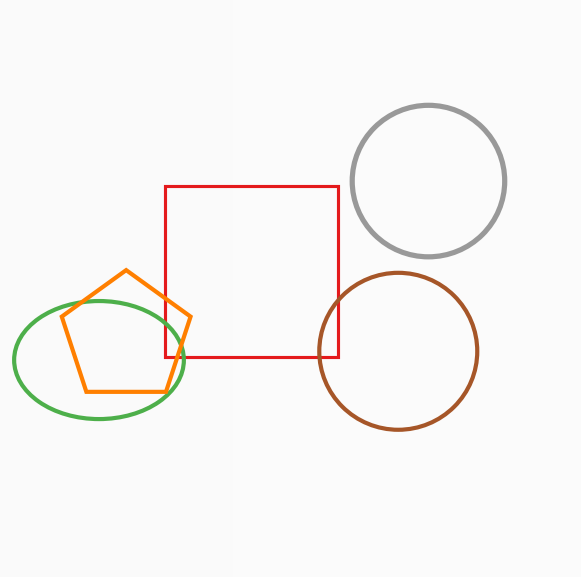[{"shape": "square", "thickness": 1.5, "radius": 0.74, "center": [0.433, 0.529]}, {"shape": "oval", "thickness": 2, "radius": 0.73, "center": [0.17, 0.376]}, {"shape": "pentagon", "thickness": 2, "radius": 0.58, "center": [0.217, 0.415]}, {"shape": "circle", "thickness": 2, "radius": 0.68, "center": [0.685, 0.391]}, {"shape": "circle", "thickness": 2.5, "radius": 0.66, "center": [0.737, 0.686]}]